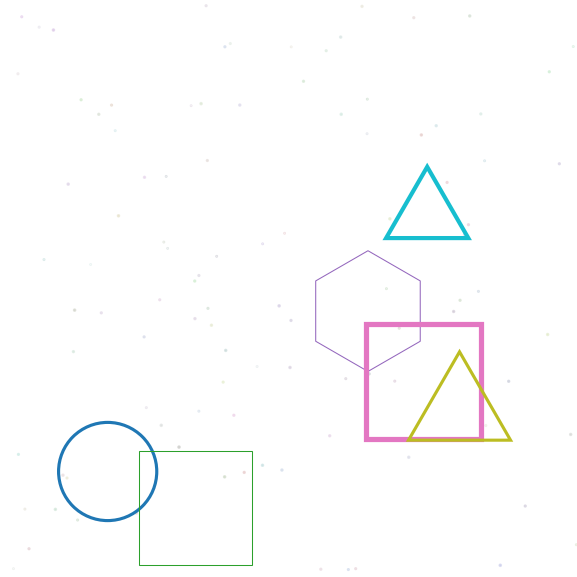[{"shape": "circle", "thickness": 1.5, "radius": 0.43, "center": [0.186, 0.183]}, {"shape": "square", "thickness": 0.5, "radius": 0.49, "center": [0.339, 0.12]}, {"shape": "hexagon", "thickness": 0.5, "radius": 0.52, "center": [0.637, 0.46]}, {"shape": "square", "thickness": 2.5, "radius": 0.5, "center": [0.733, 0.339]}, {"shape": "triangle", "thickness": 1.5, "radius": 0.51, "center": [0.796, 0.288]}, {"shape": "triangle", "thickness": 2, "radius": 0.41, "center": [0.74, 0.628]}]